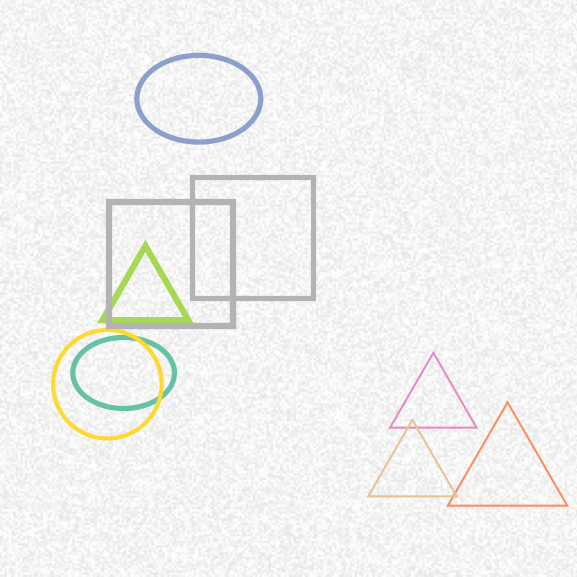[{"shape": "oval", "thickness": 2.5, "radius": 0.44, "center": [0.214, 0.353]}, {"shape": "triangle", "thickness": 1, "radius": 0.6, "center": [0.879, 0.183]}, {"shape": "oval", "thickness": 2.5, "radius": 0.54, "center": [0.344, 0.828]}, {"shape": "triangle", "thickness": 1, "radius": 0.43, "center": [0.75, 0.302]}, {"shape": "triangle", "thickness": 3, "radius": 0.43, "center": [0.252, 0.488]}, {"shape": "circle", "thickness": 2, "radius": 0.47, "center": [0.186, 0.334]}, {"shape": "triangle", "thickness": 1, "radius": 0.44, "center": [0.714, 0.184]}, {"shape": "square", "thickness": 3, "radius": 0.54, "center": [0.296, 0.542]}, {"shape": "square", "thickness": 2.5, "radius": 0.53, "center": [0.437, 0.588]}]